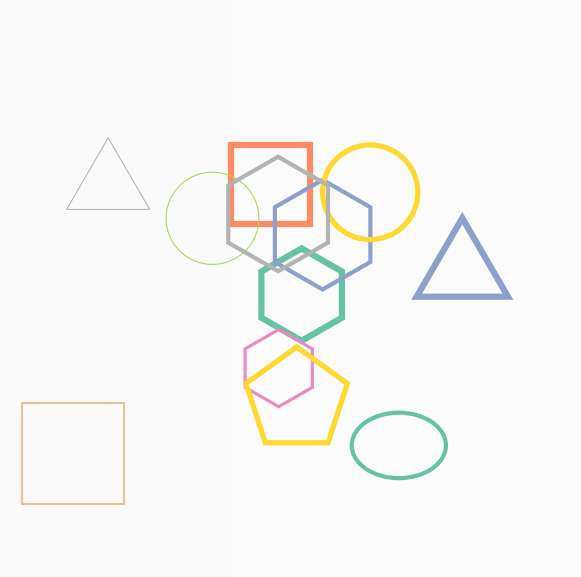[{"shape": "oval", "thickness": 2, "radius": 0.4, "center": [0.686, 0.228]}, {"shape": "hexagon", "thickness": 3, "radius": 0.4, "center": [0.519, 0.489]}, {"shape": "square", "thickness": 3, "radius": 0.34, "center": [0.466, 0.679]}, {"shape": "hexagon", "thickness": 2, "radius": 0.47, "center": [0.555, 0.593]}, {"shape": "triangle", "thickness": 3, "radius": 0.45, "center": [0.795, 0.531]}, {"shape": "hexagon", "thickness": 1.5, "radius": 0.33, "center": [0.48, 0.362]}, {"shape": "circle", "thickness": 0.5, "radius": 0.4, "center": [0.366, 0.621]}, {"shape": "pentagon", "thickness": 2.5, "radius": 0.46, "center": [0.51, 0.307]}, {"shape": "circle", "thickness": 2.5, "radius": 0.41, "center": [0.637, 0.666]}, {"shape": "square", "thickness": 1, "radius": 0.44, "center": [0.125, 0.213]}, {"shape": "hexagon", "thickness": 2, "radius": 0.5, "center": [0.478, 0.629]}, {"shape": "triangle", "thickness": 0.5, "radius": 0.41, "center": [0.186, 0.678]}]